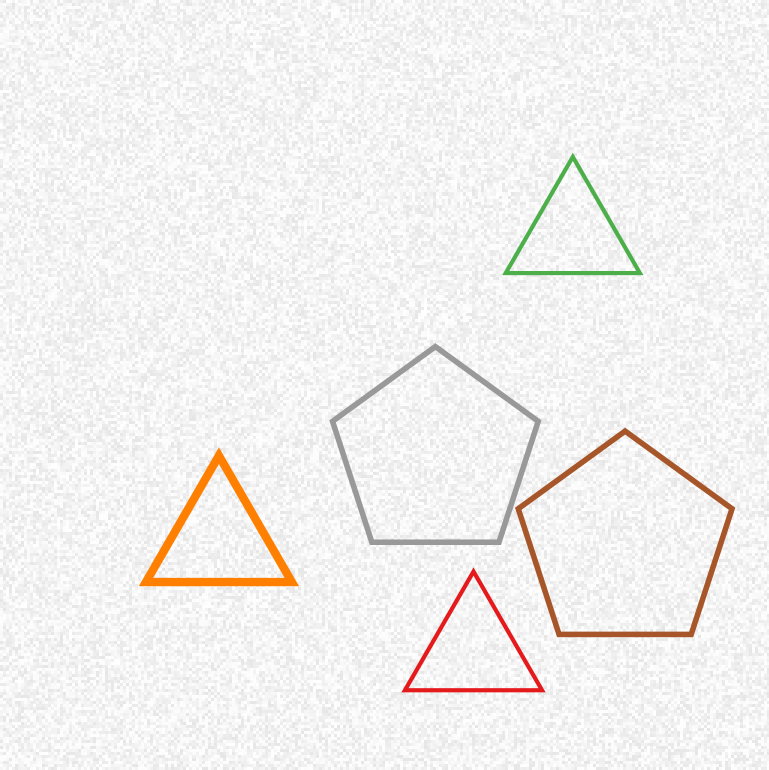[{"shape": "triangle", "thickness": 1.5, "radius": 0.51, "center": [0.615, 0.155]}, {"shape": "triangle", "thickness": 1.5, "radius": 0.5, "center": [0.744, 0.696]}, {"shape": "triangle", "thickness": 3, "radius": 0.55, "center": [0.284, 0.299]}, {"shape": "pentagon", "thickness": 2, "radius": 0.73, "center": [0.812, 0.294]}, {"shape": "pentagon", "thickness": 2, "radius": 0.7, "center": [0.565, 0.409]}]